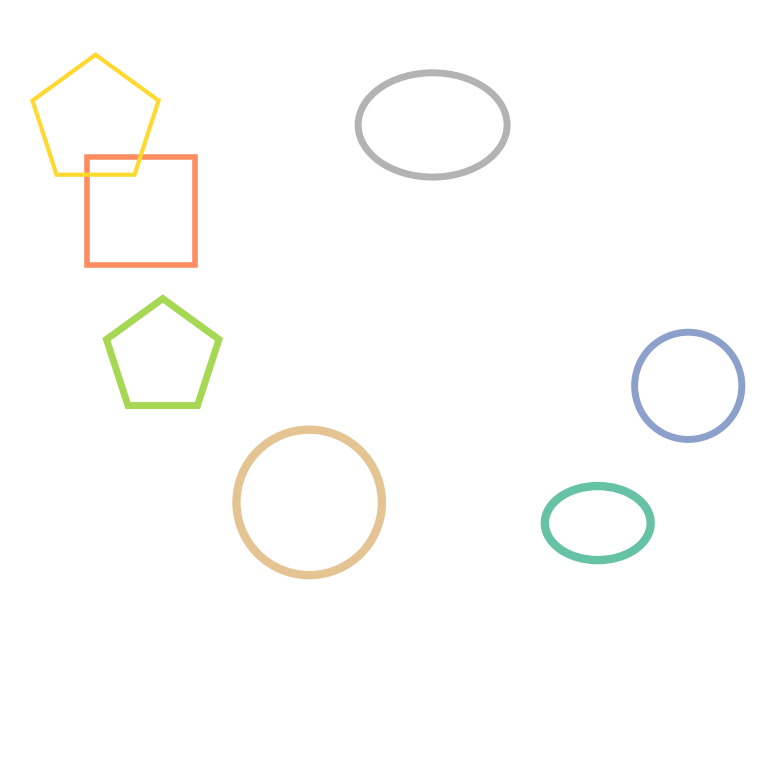[{"shape": "oval", "thickness": 3, "radius": 0.34, "center": [0.776, 0.321]}, {"shape": "square", "thickness": 2, "radius": 0.35, "center": [0.183, 0.726]}, {"shape": "circle", "thickness": 2.5, "radius": 0.35, "center": [0.894, 0.499]}, {"shape": "pentagon", "thickness": 2.5, "radius": 0.38, "center": [0.211, 0.535]}, {"shape": "pentagon", "thickness": 1.5, "radius": 0.43, "center": [0.124, 0.843]}, {"shape": "circle", "thickness": 3, "radius": 0.47, "center": [0.402, 0.348]}, {"shape": "oval", "thickness": 2.5, "radius": 0.48, "center": [0.562, 0.838]}]